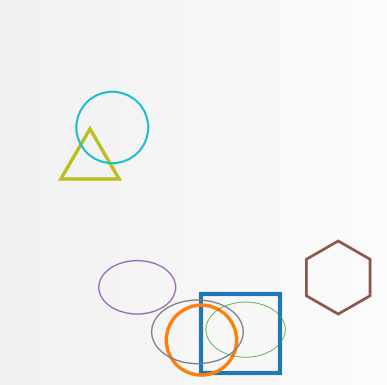[{"shape": "square", "thickness": 3, "radius": 0.51, "center": [0.62, 0.135]}, {"shape": "circle", "thickness": 2.5, "radius": 0.45, "center": [0.52, 0.117]}, {"shape": "oval", "thickness": 0.5, "radius": 0.51, "center": [0.634, 0.144]}, {"shape": "oval", "thickness": 1, "radius": 0.5, "center": [0.354, 0.254]}, {"shape": "hexagon", "thickness": 2, "radius": 0.47, "center": [0.873, 0.279]}, {"shape": "oval", "thickness": 1, "radius": 0.59, "center": [0.509, 0.138]}, {"shape": "triangle", "thickness": 2.5, "radius": 0.43, "center": [0.232, 0.578]}, {"shape": "circle", "thickness": 1.5, "radius": 0.46, "center": [0.29, 0.669]}]